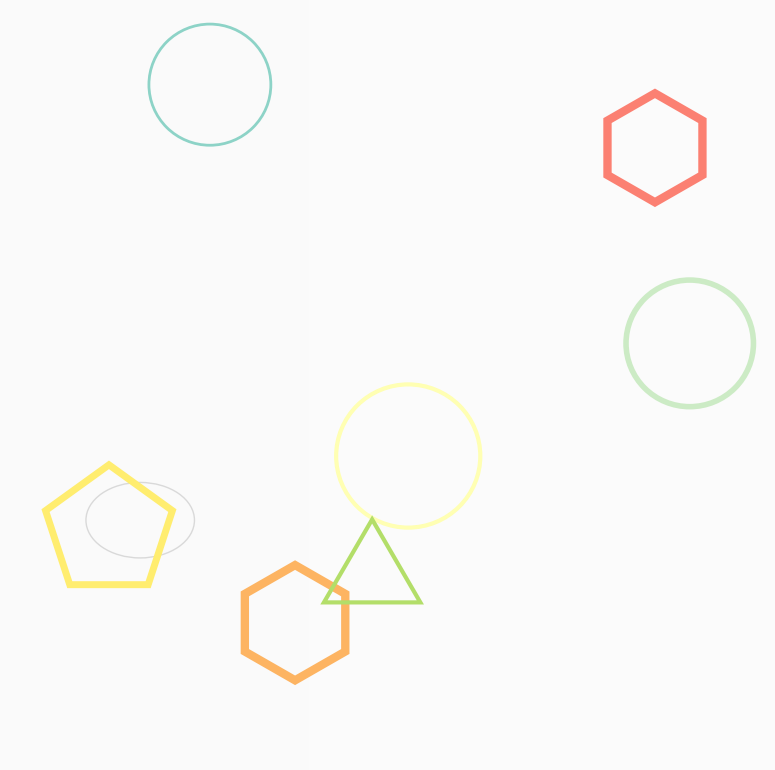[{"shape": "circle", "thickness": 1, "radius": 0.39, "center": [0.271, 0.89]}, {"shape": "circle", "thickness": 1.5, "radius": 0.46, "center": [0.527, 0.408]}, {"shape": "hexagon", "thickness": 3, "radius": 0.35, "center": [0.845, 0.808]}, {"shape": "hexagon", "thickness": 3, "radius": 0.37, "center": [0.381, 0.191]}, {"shape": "triangle", "thickness": 1.5, "radius": 0.36, "center": [0.48, 0.254]}, {"shape": "oval", "thickness": 0.5, "radius": 0.35, "center": [0.181, 0.324]}, {"shape": "circle", "thickness": 2, "radius": 0.41, "center": [0.89, 0.554]}, {"shape": "pentagon", "thickness": 2.5, "radius": 0.43, "center": [0.141, 0.31]}]